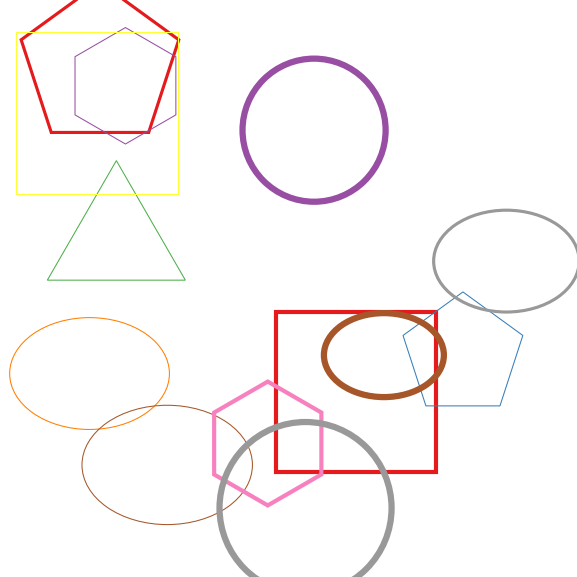[{"shape": "square", "thickness": 2, "radius": 0.69, "center": [0.616, 0.32]}, {"shape": "pentagon", "thickness": 1.5, "radius": 0.72, "center": [0.173, 0.886]}, {"shape": "pentagon", "thickness": 0.5, "radius": 0.55, "center": [0.802, 0.385]}, {"shape": "triangle", "thickness": 0.5, "radius": 0.69, "center": [0.201, 0.583]}, {"shape": "circle", "thickness": 3, "radius": 0.62, "center": [0.544, 0.774]}, {"shape": "hexagon", "thickness": 0.5, "radius": 0.5, "center": [0.217, 0.851]}, {"shape": "oval", "thickness": 0.5, "radius": 0.69, "center": [0.155, 0.352]}, {"shape": "square", "thickness": 0.5, "radius": 0.7, "center": [0.168, 0.803]}, {"shape": "oval", "thickness": 0.5, "radius": 0.74, "center": [0.29, 0.194]}, {"shape": "oval", "thickness": 3, "radius": 0.52, "center": [0.665, 0.384]}, {"shape": "hexagon", "thickness": 2, "radius": 0.54, "center": [0.464, 0.231]}, {"shape": "oval", "thickness": 1.5, "radius": 0.63, "center": [0.877, 0.547]}, {"shape": "circle", "thickness": 3, "radius": 0.74, "center": [0.529, 0.119]}]